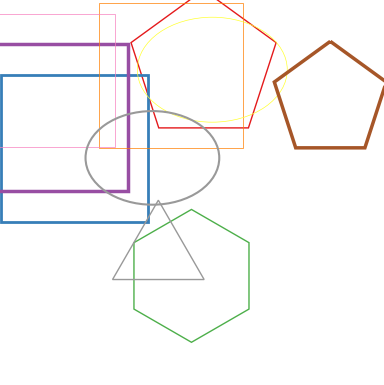[{"shape": "pentagon", "thickness": 1, "radius": 0.99, "center": [0.529, 0.828]}, {"shape": "square", "thickness": 2, "radius": 0.95, "center": [0.193, 0.614]}, {"shape": "hexagon", "thickness": 1, "radius": 0.86, "center": [0.497, 0.283]}, {"shape": "square", "thickness": 2.5, "radius": 0.96, "center": [0.14, 0.695]}, {"shape": "square", "thickness": 0.5, "radius": 0.94, "center": [0.445, 0.804]}, {"shape": "oval", "thickness": 0.5, "radius": 0.97, "center": [0.551, 0.819]}, {"shape": "pentagon", "thickness": 2.5, "radius": 0.76, "center": [0.858, 0.74]}, {"shape": "square", "thickness": 0.5, "radius": 0.86, "center": [0.127, 0.791]}, {"shape": "triangle", "thickness": 1, "radius": 0.69, "center": [0.411, 0.343]}, {"shape": "oval", "thickness": 1.5, "radius": 0.87, "center": [0.396, 0.59]}]